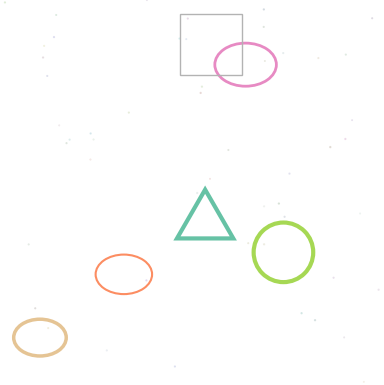[{"shape": "triangle", "thickness": 3, "radius": 0.42, "center": [0.533, 0.423]}, {"shape": "oval", "thickness": 1.5, "radius": 0.37, "center": [0.322, 0.287]}, {"shape": "oval", "thickness": 2, "radius": 0.4, "center": [0.638, 0.832]}, {"shape": "circle", "thickness": 3, "radius": 0.39, "center": [0.736, 0.345]}, {"shape": "oval", "thickness": 2.5, "radius": 0.34, "center": [0.104, 0.123]}, {"shape": "square", "thickness": 1, "radius": 0.4, "center": [0.548, 0.885]}]